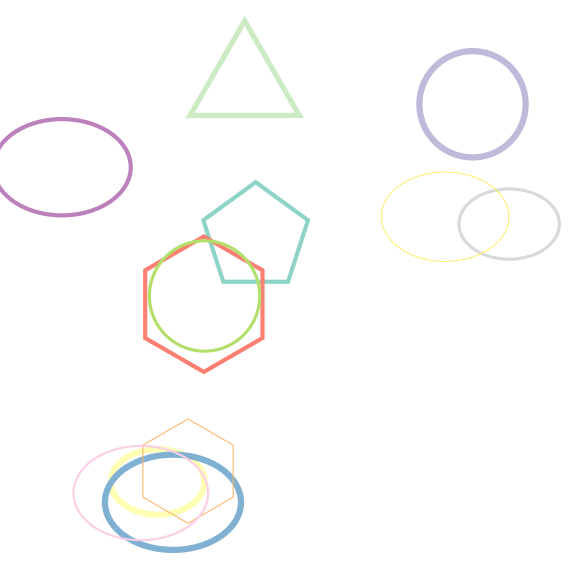[{"shape": "pentagon", "thickness": 2, "radius": 0.48, "center": [0.443, 0.588]}, {"shape": "oval", "thickness": 3, "radius": 0.4, "center": [0.273, 0.165]}, {"shape": "circle", "thickness": 3, "radius": 0.46, "center": [0.818, 0.819]}, {"shape": "hexagon", "thickness": 2, "radius": 0.59, "center": [0.353, 0.472]}, {"shape": "oval", "thickness": 3, "radius": 0.59, "center": [0.299, 0.129]}, {"shape": "hexagon", "thickness": 0.5, "radius": 0.45, "center": [0.326, 0.183]}, {"shape": "circle", "thickness": 1.5, "radius": 0.48, "center": [0.354, 0.487]}, {"shape": "oval", "thickness": 1, "radius": 0.58, "center": [0.244, 0.145]}, {"shape": "oval", "thickness": 1.5, "radius": 0.44, "center": [0.882, 0.611]}, {"shape": "oval", "thickness": 2, "radius": 0.6, "center": [0.107, 0.71]}, {"shape": "triangle", "thickness": 2.5, "radius": 0.55, "center": [0.424, 0.854]}, {"shape": "oval", "thickness": 0.5, "radius": 0.55, "center": [0.771, 0.624]}]